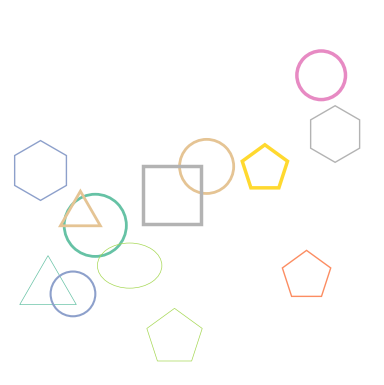[{"shape": "circle", "thickness": 2, "radius": 0.4, "center": [0.247, 0.415]}, {"shape": "triangle", "thickness": 0.5, "radius": 0.42, "center": [0.125, 0.251]}, {"shape": "pentagon", "thickness": 1, "radius": 0.33, "center": [0.796, 0.284]}, {"shape": "circle", "thickness": 1.5, "radius": 0.29, "center": [0.189, 0.237]}, {"shape": "hexagon", "thickness": 1, "radius": 0.39, "center": [0.105, 0.557]}, {"shape": "circle", "thickness": 2.5, "radius": 0.32, "center": [0.834, 0.804]}, {"shape": "pentagon", "thickness": 0.5, "radius": 0.38, "center": [0.453, 0.124]}, {"shape": "oval", "thickness": 0.5, "radius": 0.42, "center": [0.337, 0.31]}, {"shape": "pentagon", "thickness": 2.5, "radius": 0.31, "center": [0.688, 0.562]}, {"shape": "triangle", "thickness": 2, "radius": 0.3, "center": [0.209, 0.443]}, {"shape": "circle", "thickness": 2, "radius": 0.35, "center": [0.537, 0.568]}, {"shape": "square", "thickness": 2.5, "radius": 0.38, "center": [0.447, 0.493]}, {"shape": "hexagon", "thickness": 1, "radius": 0.37, "center": [0.87, 0.652]}]